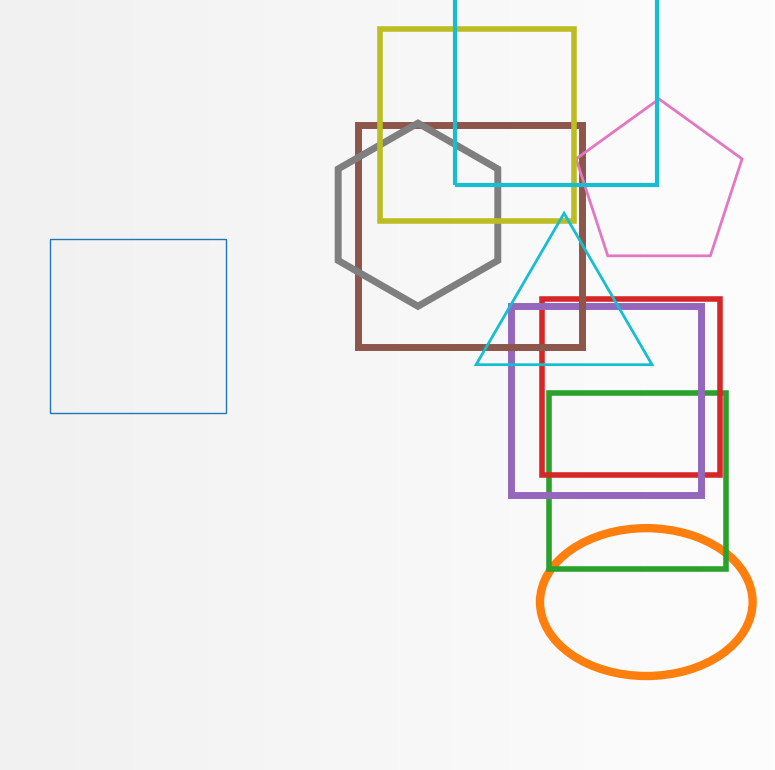[{"shape": "square", "thickness": 0.5, "radius": 0.57, "center": [0.178, 0.577]}, {"shape": "oval", "thickness": 3, "radius": 0.69, "center": [0.834, 0.218]}, {"shape": "square", "thickness": 2, "radius": 0.57, "center": [0.822, 0.375]}, {"shape": "square", "thickness": 2, "radius": 0.57, "center": [0.814, 0.497]}, {"shape": "square", "thickness": 2.5, "radius": 0.61, "center": [0.782, 0.48]}, {"shape": "square", "thickness": 2.5, "radius": 0.72, "center": [0.606, 0.693]}, {"shape": "pentagon", "thickness": 1, "radius": 0.56, "center": [0.85, 0.759]}, {"shape": "hexagon", "thickness": 2.5, "radius": 0.59, "center": [0.539, 0.721]}, {"shape": "square", "thickness": 2, "radius": 0.62, "center": [0.615, 0.837]}, {"shape": "square", "thickness": 1.5, "radius": 0.65, "center": [0.717, 0.891]}, {"shape": "triangle", "thickness": 1, "radius": 0.66, "center": [0.728, 0.592]}]